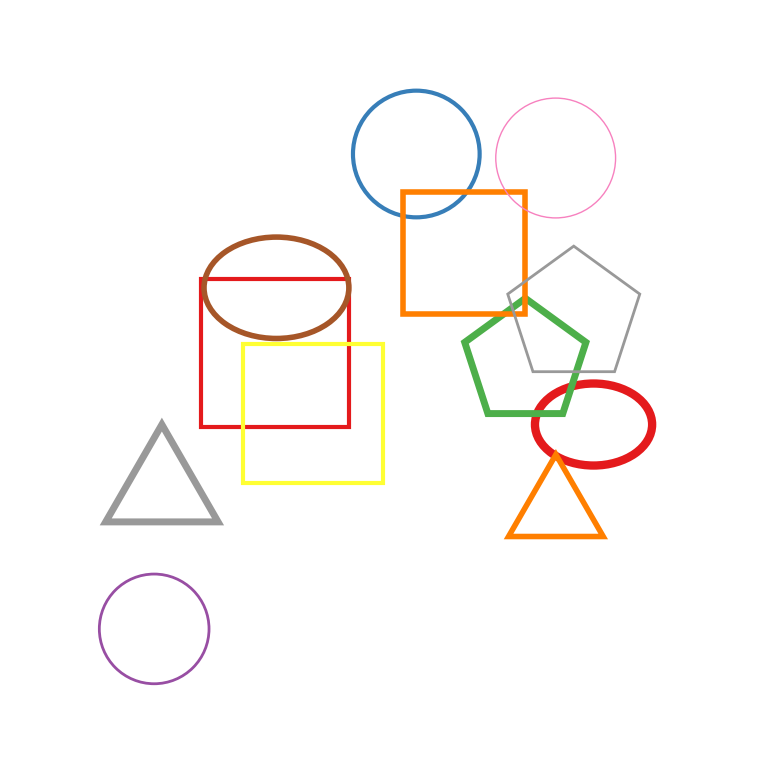[{"shape": "oval", "thickness": 3, "radius": 0.38, "center": [0.771, 0.449]}, {"shape": "square", "thickness": 1.5, "radius": 0.48, "center": [0.357, 0.541]}, {"shape": "circle", "thickness": 1.5, "radius": 0.41, "center": [0.541, 0.8]}, {"shape": "pentagon", "thickness": 2.5, "radius": 0.41, "center": [0.682, 0.53]}, {"shape": "circle", "thickness": 1, "radius": 0.36, "center": [0.2, 0.183]}, {"shape": "square", "thickness": 2, "radius": 0.4, "center": [0.603, 0.671]}, {"shape": "triangle", "thickness": 2, "radius": 0.35, "center": [0.722, 0.339]}, {"shape": "square", "thickness": 1.5, "radius": 0.45, "center": [0.406, 0.463]}, {"shape": "oval", "thickness": 2, "radius": 0.47, "center": [0.359, 0.626]}, {"shape": "circle", "thickness": 0.5, "radius": 0.39, "center": [0.722, 0.795]}, {"shape": "triangle", "thickness": 2.5, "radius": 0.42, "center": [0.21, 0.364]}, {"shape": "pentagon", "thickness": 1, "radius": 0.45, "center": [0.745, 0.59]}]